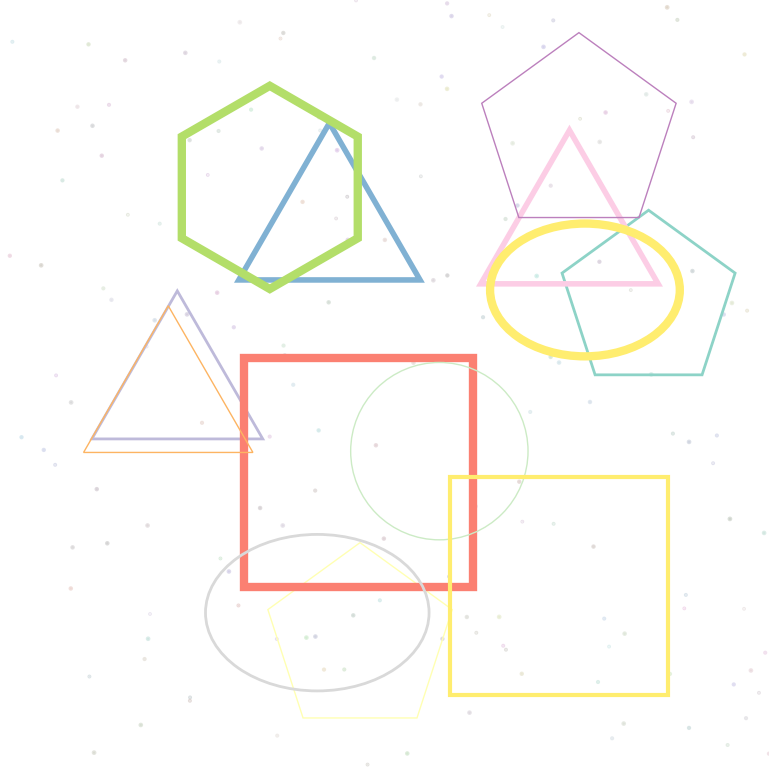[{"shape": "pentagon", "thickness": 1, "radius": 0.59, "center": [0.842, 0.609]}, {"shape": "pentagon", "thickness": 0.5, "radius": 0.63, "center": [0.468, 0.169]}, {"shape": "triangle", "thickness": 1, "radius": 0.64, "center": [0.23, 0.494]}, {"shape": "square", "thickness": 3, "radius": 0.74, "center": [0.465, 0.387]}, {"shape": "triangle", "thickness": 2, "radius": 0.68, "center": [0.428, 0.704]}, {"shape": "triangle", "thickness": 0.5, "radius": 0.63, "center": [0.218, 0.476]}, {"shape": "hexagon", "thickness": 3, "radius": 0.66, "center": [0.35, 0.757]}, {"shape": "triangle", "thickness": 2, "radius": 0.66, "center": [0.74, 0.698]}, {"shape": "oval", "thickness": 1, "radius": 0.73, "center": [0.412, 0.204]}, {"shape": "pentagon", "thickness": 0.5, "radius": 0.66, "center": [0.752, 0.825]}, {"shape": "circle", "thickness": 0.5, "radius": 0.58, "center": [0.571, 0.414]}, {"shape": "oval", "thickness": 3, "radius": 0.62, "center": [0.76, 0.623]}, {"shape": "square", "thickness": 1.5, "radius": 0.71, "center": [0.726, 0.239]}]